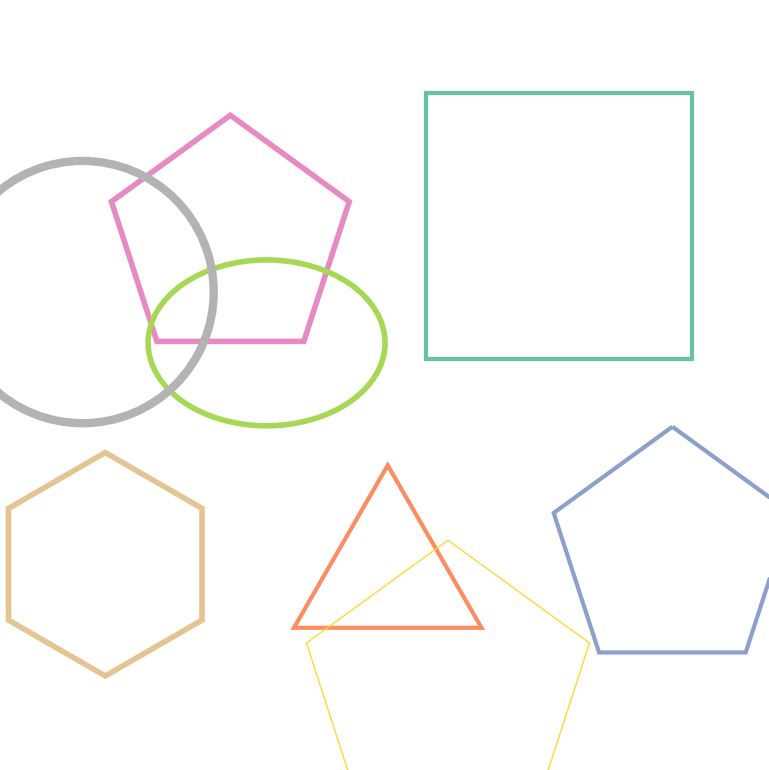[{"shape": "square", "thickness": 1.5, "radius": 0.86, "center": [0.726, 0.706]}, {"shape": "triangle", "thickness": 1.5, "radius": 0.7, "center": [0.504, 0.255]}, {"shape": "pentagon", "thickness": 1.5, "radius": 0.81, "center": [0.873, 0.284]}, {"shape": "pentagon", "thickness": 2, "radius": 0.81, "center": [0.299, 0.688]}, {"shape": "oval", "thickness": 2, "radius": 0.77, "center": [0.346, 0.555]}, {"shape": "pentagon", "thickness": 0.5, "radius": 0.97, "center": [0.582, 0.105]}, {"shape": "hexagon", "thickness": 2, "radius": 0.73, "center": [0.137, 0.267]}, {"shape": "circle", "thickness": 3, "radius": 0.85, "center": [0.107, 0.621]}]